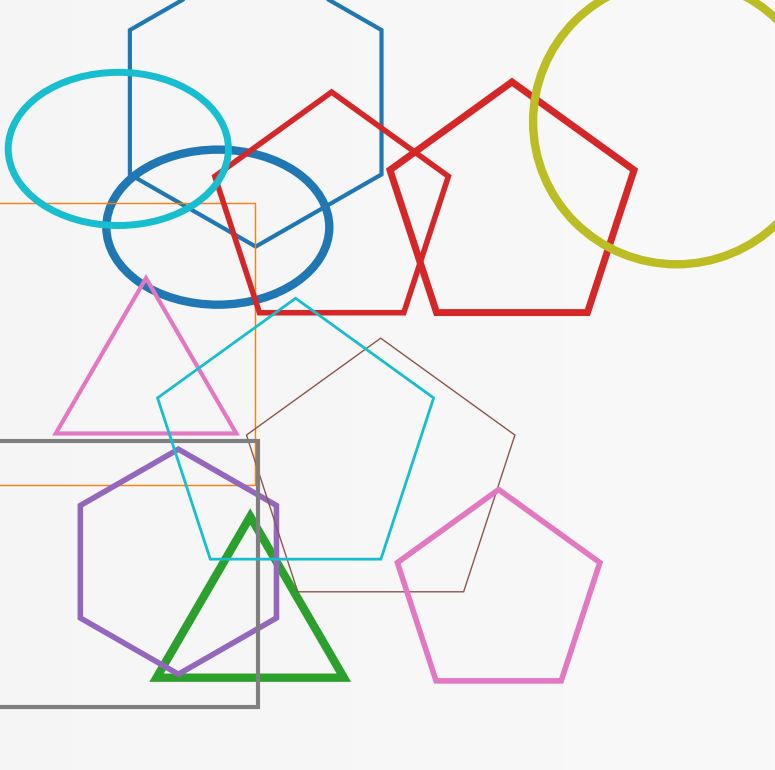[{"shape": "hexagon", "thickness": 1.5, "radius": 0.94, "center": [0.33, 0.867]}, {"shape": "oval", "thickness": 3, "radius": 0.72, "center": [0.281, 0.705]}, {"shape": "square", "thickness": 0.5, "radius": 0.91, "center": [0.146, 0.553]}, {"shape": "triangle", "thickness": 3, "radius": 0.7, "center": [0.323, 0.19]}, {"shape": "pentagon", "thickness": 2, "radius": 0.79, "center": [0.428, 0.722]}, {"shape": "pentagon", "thickness": 2.5, "radius": 0.83, "center": [0.661, 0.728]}, {"shape": "hexagon", "thickness": 2, "radius": 0.73, "center": [0.23, 0.27]}, {"shape": "pentagon", "thickness": 0.5, "radius": 0.91, "center": [0.491, 0.379]}, {"shape": "triangle", "thickness": 1.5, "radius": 0.67, "center": [0.188, 0.504]}, {"shape": "pentagon", "thickness": 2, "radius": 0.69, "center": [0.643, 0.227]}, {"shape": "square", "thickness": 1.5, "radius": 0.86, "center": [0.161, 0.255]}, {"shape": "circle", "thickness": 3, "radius": 0.93, "center": [0.873, 0.842]}, {"shape": "pentagon", "thickness": 1, "radius": 0.94, "center": [0.381, 0.425]}, {"shape": "oval", "thickness": 2.5, "radius": 0.71, "center": [0.153, 0.807]}]